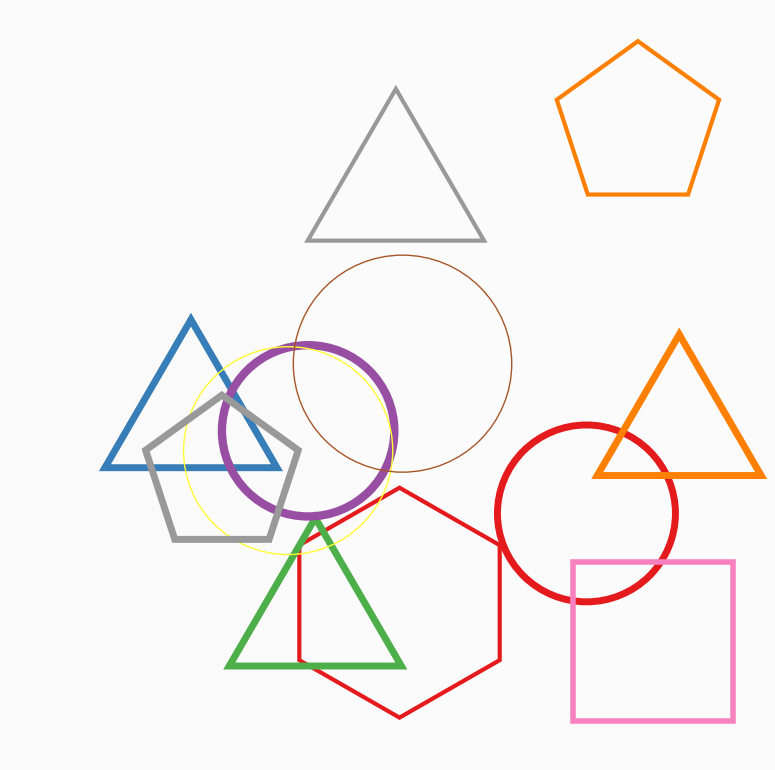[{"shape": "circle", "thickness": 2.5, "radius": 0.57, "center": [0.757, 0.333]}, {"shape": "hexagon", "thickness": 1.5, "radius": 0.75, "center": [0.515, 0.217]}, {"shape": "triangle", "thickness": 2.5, "radius": 0.64, "center": [0.246, 0.457]}, {"shape": "triangle", "thickness": 2.5, "radius": 0.64, "center": [0.407, 0.199]}, {"shape": "circle", "thickness": 3, "radius": 0.56, "center": [0.398, 0.44]}, {"shape": "pentagon", "thickness": 1.5, "radius": 0.55, "center": [0.823, 0.836]}, {"shape": "triangle", "thickness": 2.5, "radius": 0.61, "center": [0.876, 0.443]}, {"shape": "circle", "thickness": 0.5, "radius": 0.67, "center": [0.372, 0.415]}, {"shape": "circle", "thickness": 0.5, "radius": 0.7, "center": [0.519, 0.528]}, {"shape": "square", "thickness": 2, "radius": 0.52, "center": [0.843, 0.167]}, {"shape": "pentagon", "thickness": 2.5, "radius": 0.52, "center": [0.286, 0.383]}, {"shape": "triangle", "thickness": 1.5, "radius": 0.66, "center": [0.511, 0.753]}]